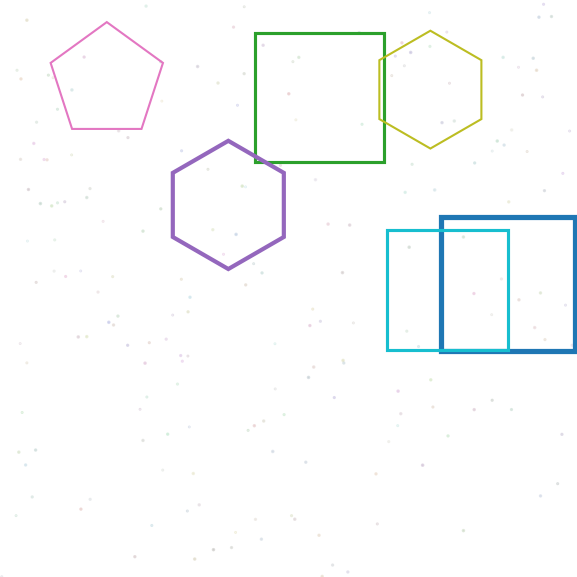[{"shape": "square", "thickness": 2.5, "radius": 0.58, "center": [0.88, 0.507]}, {"shape": "square", "thickness": 1.5, "radius": 0.56, "center": [0.553, 0.83]}, {"shape": "hexagon", "thickness": 2, "radius": 0.55, "center": [0.395, 0.644]}, {"shape": "pentagon", "thickness": 1, "radius": 0.51, "center": [0.185, 0.859]}, {"shape": "hexagon", "thickness": 1, "radius": 0.51, "center": [0.745, 0.844]}, {"shape": "square", "thickness": 1.5, "radius": 0.52, "center": [0.775, 0.497]}]